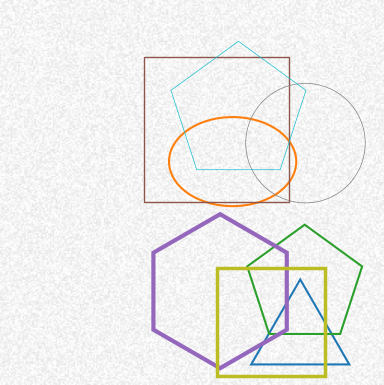[{"shape": "triangle", "thickness": 1.5, "radius": 0.74, "center": [0.78, 0.127]}, {"shape": "oval", "thickness": 1.5, "radius": 0.83, "center": [0.604, 0.58]}, {"shape": "pentagon", "thickness": 1.5, "radius": 0.78, "center": [0.791, 0.26]}, {"shape": "hexagon", "thickness": 3, "radius": 1.0, "center": [0.572, 0.244]}, {"shape": "square", "thickness": 1, "radius": 0.95, "center": [0.562, 0.664]}, {"shape": "circle", "thickness": 0.5, "radius": 0.78, "center": [0.793, 0.628]}, {"shape": "square", "thickness": 2.5, "radius": 0.7, "center": [0.703, 0.164]}, {"shape": "pentagon", "thickness": 0.5, "radius": 0.92, "center": [0.619, 0.708]}]